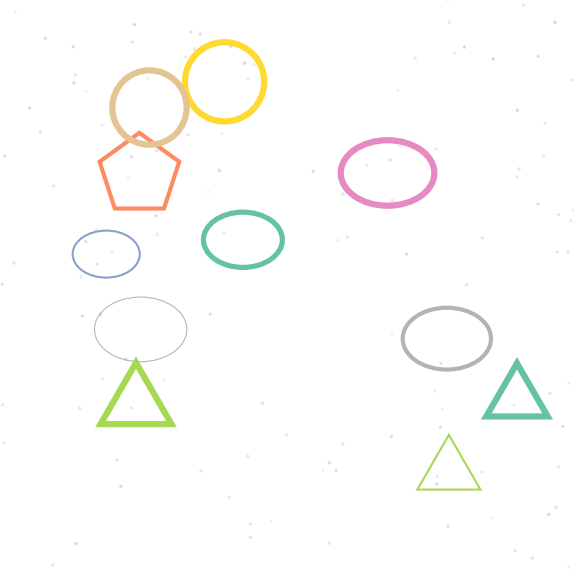[{"shape": "triangle", "thickness": 3, "radius": 0.31, "center": [0.895, 0.309]}, {"shape": "oval", "thickness": 2.5, "radius": 0.34, "center": [0.421, 0.584]}, {"shape": "pentagon", "thickness": 2, "radius": 0.36, "center": [0.241, 0.697]}, {"shape": "oval", "thickness": 1, "radius": 0.29, "center": [0.184, 0.559]}, {"shape": "oval", "thickness": 3, "radius": 0.41, "center": [0.671, 0.7]}, {"shape": "triangle", "thickness": 3, "radius": 0.35, "center": [0.236, 0.3]}, {"shape": "triangle", "thickness": 1, "radius": 0.32, "center": [0.777, 0.183]}, {"shape": "circle", "thickness": 3, "radius": 0.34, "center": [0.389, 0.857]}, {"shape": "circle", "thickness": 3, "radius": 0.32, "center": [0.259, 0.813]}, {"shape": "oval", "thickness": 2, "radius": 0.38, "center": [0.774, 0.413]}, {"shape": "oval", "thickness": 0.5, "radius": 0.4, "center": [0.244, 0.429]}]